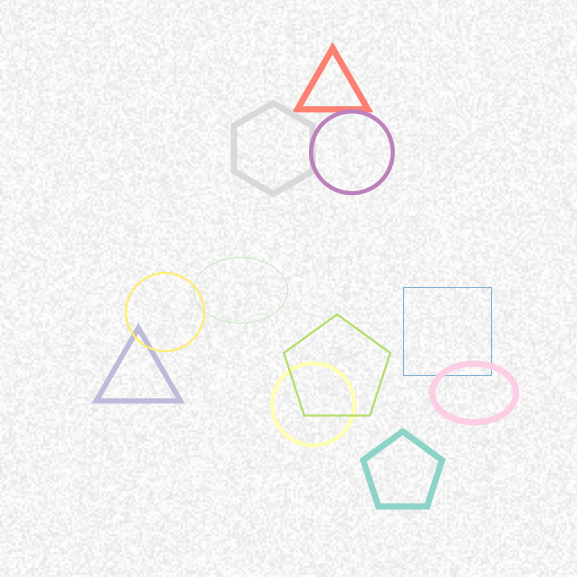[{"shape": "pentagon", "thickness": 3, "radius": 0.36, "center": [0.697, 0.18]}, {"shape": "circle", "thickness": 2, "radius": 0.36, "center": [0.542, 0.299]}, {"shape": "triangle", "thickness": 2.5, "radius": 0.42, "center": [0.24, 0.347]}, {"shape": "triangle", "thickness": 3, "radius": 0.35, "center": [0.576, 0.845]}, {"shape": "square", "thickness": 0.5, "radius": 0.38, "center": [0.774, 0.426]}, {"shape": "pentagon", "thickness": 1, "radius": 0.48, "center": [0.584, 0.358]}, {"shape": "oval", "thickness": 3, "radius": 0.36, "center": [0.821, 0.319]}, {"shape": "hexagon", "thickness": 3, "radius": 0.39, "center": [0.473, 0.742]}, {"shape": "circle", "thickness": 2, "radius": 0.35, "center": [0.609, 0.735]}, {"shape": "oval", "thickness": 0.5, "radius": 0.41, "center": [0.417, 0.496]}, {"shape": "circle", "thickness": 1, "radius": 0.34, "center": [0.286, 0.459]}]